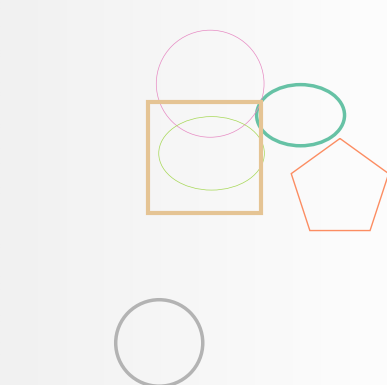[{"shape": "oval", "thickness": 2.5, "radius": 0.57, "center": [0.776, 0.701]}, {"shape": "pentagon", "thickness": 1, "radius": 0.66, "center": [0.877, 0.508]}, {"shape": "circle", "thickness": 0.5, "radius": 0.7, "center": [0.542, 0.783]}, {"shape": "oval", "thickness": 0.5, "radius": 0.68, "center": [0.546, 0.602]}, {"shape": "square", "thickness": 3, "radius": 0.72, "center": [0.528, 0.591]}, {"shape": "circle", "thickness": 2.5, "radius": 0.56, "center": [0.411, 0.109]}]